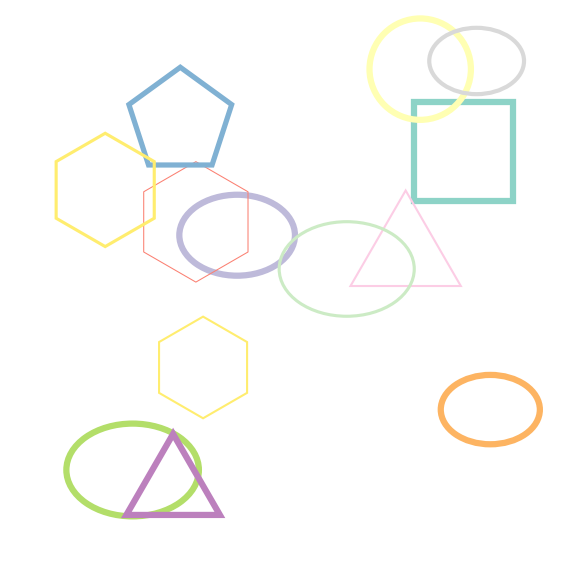[{"shape": "square", "thickness": 3, "radius": 0.43, "center": [0.802, 0.737]}, {"shape": "circle", "thickness": 3, "radius": 0.44, "center": [0.728, 0.879]}, {"shape": "oval", "thickness": 3, "radius": 0.5, "center": [0.411, 0.592]}, {"shape": "hexagon", "thickness": 0.5, "radius": 0.52, "center": [0.339, 0.615]}, {"shape": "pentagon", "thickness": 2.5, "radius": 0.47, "center": [0.312, 0.789]}, {"shape": "oval", "thickness": 3, "radius": 0.43, "center": [0.849, 0.29]}, {"shape": "oval", "thickness": 3, "radius": 0.57, "center": [0.23, 0.185]}, {"shape": "triangle", "thickness": 1, "radius": 0.55, "center": [0.702, 0.559]}, {"shape": "oval", "thickness": 2, "radius": 0.41, "center": [0.825, 0.894]}, {"shape": "triangle", "thickness": 3, "radius": 0.47, "center": [0.3, 0.154]}, {"shape": "oval", "thickness": 1.5, "radius": 0.58, "center": [0.6, 0.533]}, {"shape": "hexagon", "thickness": 1.5, "radius": 0.49, "center": [0.182, 0.67]}, {"shape": "hexagon", "thickness": 1, "radius": 0.44, "center": [0.352, 0.363]}]